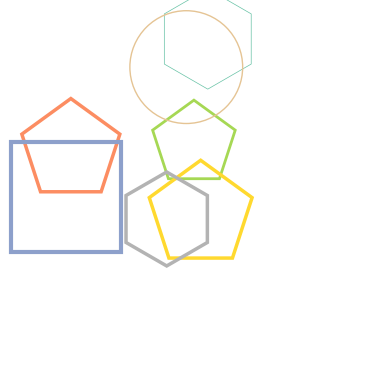[{"shape": "hexagon", "thickness": 0.5, "radius": 0.65, "center": [0.54, 0.899]}, {"shape": "pentagon", "thickness": 2.5, "radius": 0.67, "center": [0.184, 0.61]}, {"shape": "square", "thickness": 3, "radius": 0.71, "center": [0.171, 0.489]}, {"shape": "pentagon", "thickness": 2, "radius": 0.56, "center": [0.504, 0.627]}, {"shape": "pentagon", "thickness": 2.5, "radius": 0.7, "center": [0.521, 0.443]}, {"shape": "circle", "thickness": 1, "radius": 0.73, "center": [0.484, 0.826]}, {"shape": "hexagon", "thickness": 2.5, "radius": 0.61, "center": [0.433, 0.431]}]